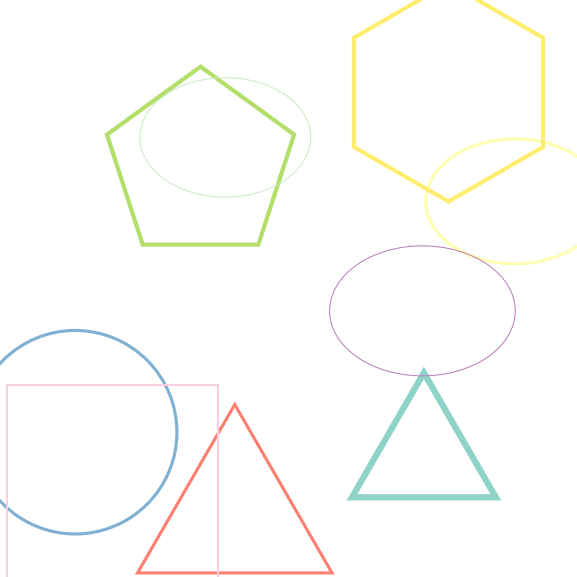[{"shape": "triangle", "thickness": 3, "radius": 0.72, "center": [0.734, 0.21]}, {"shape": "oval", "thickness": 1.5, "radius": 0.77, "center": [0.892, 0.65]}, {"shape": "triangle", "thickness": 1.5, "radius": 0.97, "center": [0.407, 0.104]}, {"shape": "circle", "thickness": 1.5, "radius": 0.88, "center": [0.13, 0.251]}, {"shape": "pentagon", "thickness": 2, "radius": 0.85, "center": [0.347, 0.713]}, {"shape": "square", "thickness": 1, "radius": 0.92, "center": [0.195, 0.15]}, {"shape": "oval", "thickness": 0.5, "radius": 0.8, "center": [0.731, 0.461]}, {"shape": "oval", "thickness": 0.5, "radius": 0.74, "center": [0.39, 0.761]}, {"shape": "hexagon", "thickness": 2, "radius": 0.95, "center": [0.777, 0.839]}]